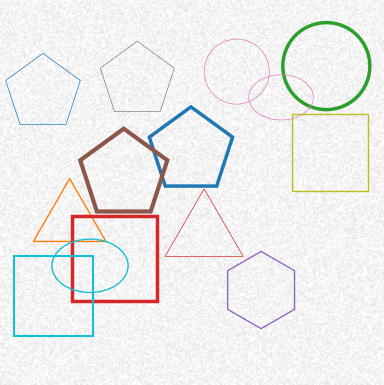[{"shape": "pentagon", "thickness": 2.5, "radius": 0.57, "center": [0.496, 0.609]}, {"shape": "pentagon", "thickness": 0.5, "radius": 0.51, "center": [0.112, 0.76]}, {"shape": "triangle", "thickness": 1, "radius": 0.54, "center": [0.181, 0.427]}, {"shape": "circle", "thickness": 2.5, "radius": 0.56, "center": [0.848, 0.828]}, {"shape": "triangle", "thickness": 0.5, "radius": 0.59, "center": [0.53, 0.393]}, {"shape": "square", "thickness": 2.5, "radius": 0.55, "center": [0.296, 0.328]}, {"shape": "hexagon", "thickness": 1, "radius": 0.5, "center": [0.678, 0.247]}, {"shape": "pentagon", "thickness": 3, "radius": 0.59, "center": [0.322, 0.547]}, {"shape": "circle", "thickness": 0.5, "radius": 0.42, "center": [0.615, 0.814]}, {"shape": "oval", "thickness": 0.5, "radius": 0.42, "center": [0.73, 0.747]}, {"shape": "pentagon", "thickness": 0.5, "radius": 0.51, "center": [0.357, 0.792]}, {"shape": "square", "thickness": 1, "radius": 0.5, "center": [0.857, 0.604]}, {"shape": "oval", "thickness": 1, "radius": 0.5, "center": [0.234, 0.31]}, {"shape": "square", "thickness": 1.5, "radius": 0.52, "center": [0.139, 0.232]}]